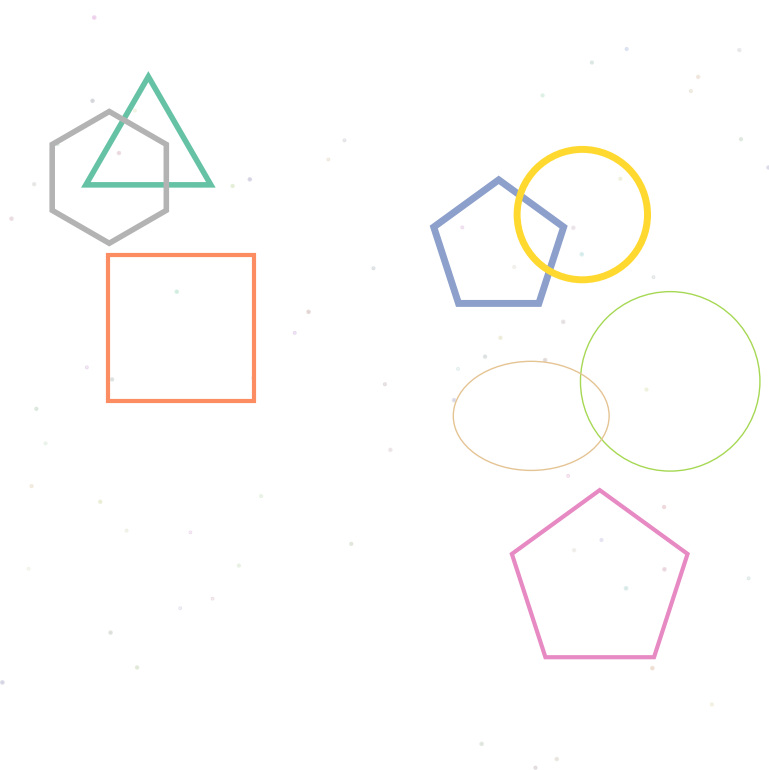[{"shape": "triangle", "thickness": 2, "radius": 0.47, "center": [0.193, 0.807]}, {"shape": "square", "thickness": 1.5, "radius": 0.48, "center": [0.235, 0.574]}, {"shape": "pentagon", "thickness": 2.5, "radius": 0.44, "center": [0.648, 0.678]}, {"shape": "pentagon", "thickness": 1.5, "radius": 0.6, "center": [0.779, 0.244]}, {"shape": "circle", "thickness": 0.5, "radius": 0.58, "center": [0.87, 0.505]}, {"shape": "circle", "thickness": 2.5, "radius": 0.42, "center": [0.756, 0.721]}, {"shape": "oval", "thickness": 0.5, "radius": 0.51, "center": [0.69, 0.46]}, {"shape": "hexagon", "thickness": 2, "radius": 0.43, "center": [0.142, 0.77]}]